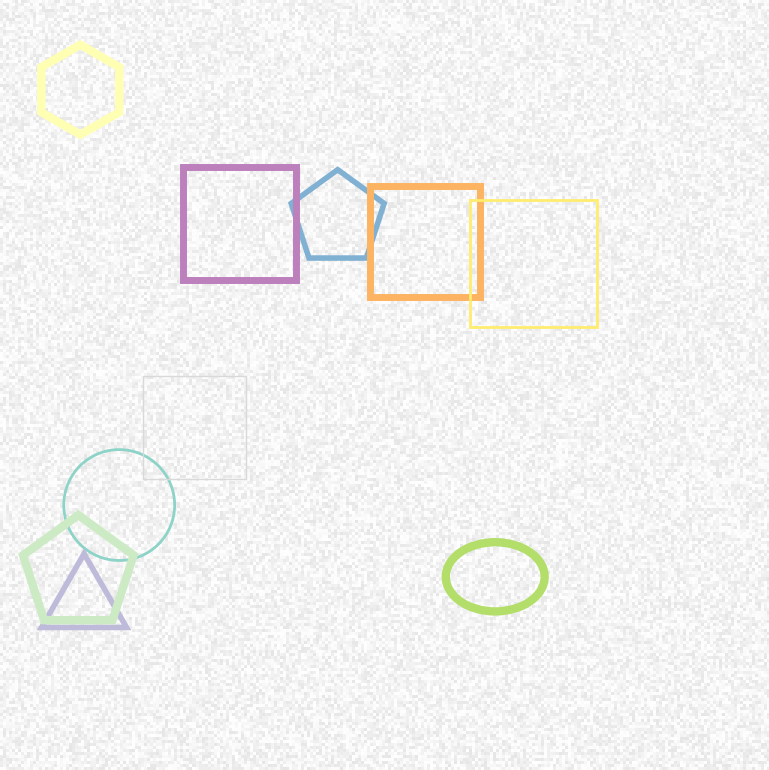[{"shape": "circle", "thickness": 1, "radius": 0.36, "center": [0.155, 0.344]}, {"shape": "hexagon", "thickness": 3, "radius": 0.29, "center": [0.104, 0.883]}, {"shape": "triangle", "thickness": 2, "radius": 0.32, "center": [0.109, 0.217]}, {"shape": "pentagon", "thickness": 2, "radius": 0.32, "center": [0.439, 0.716]}, {"shape": "square", "thickness": 2.5, "radius": 0.36, "center": [0.552, 0.686]}, {"shape": "oval", "thickness": 3, "radius": 0.32, "center": [0.643, 0.251]}, {"shape": "square", "thickness": 0.5, "radius": 0.33, "center": [0.252, 0.445]}, {"shape": "square", "thickness": 2.5, "radius": 0.37, "center": [0.311, 0.71]}, {"shape": "pentagon", "thickness": 3, "radius": 0.38, "center": [0.102, 0.256]}, {"shape": "square", "thickness": 1, "radius": 0.41, "center": [0.693, 0.658]}]